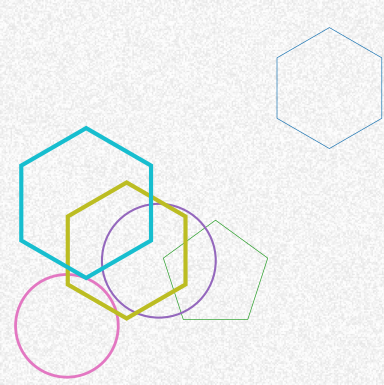[{"shape": "hexagon", "thickness": 0.5, "radius": 0.79, "center": [0.856, 0.771]}, {"shape": "pentagon", "thickness": 0.5, "radius": 0.71, "center": [0.56, 0.286]}, {"shape": "circle", "thickness": 1.5, "radius": 0.74, "center": [0.413, 0.323]}, {"shape": "circle", "thickness": 2, "radius": 0.67, "center": [0.174, 0.154]}, {"shape": "hexagon", "thickness": 3, "radius": 0.88, "center": [0.329, 0.349]}, {"shape": "hexagon", "thickness": 3, "radius": 0.97, "center": [0.224, 0.473]}]